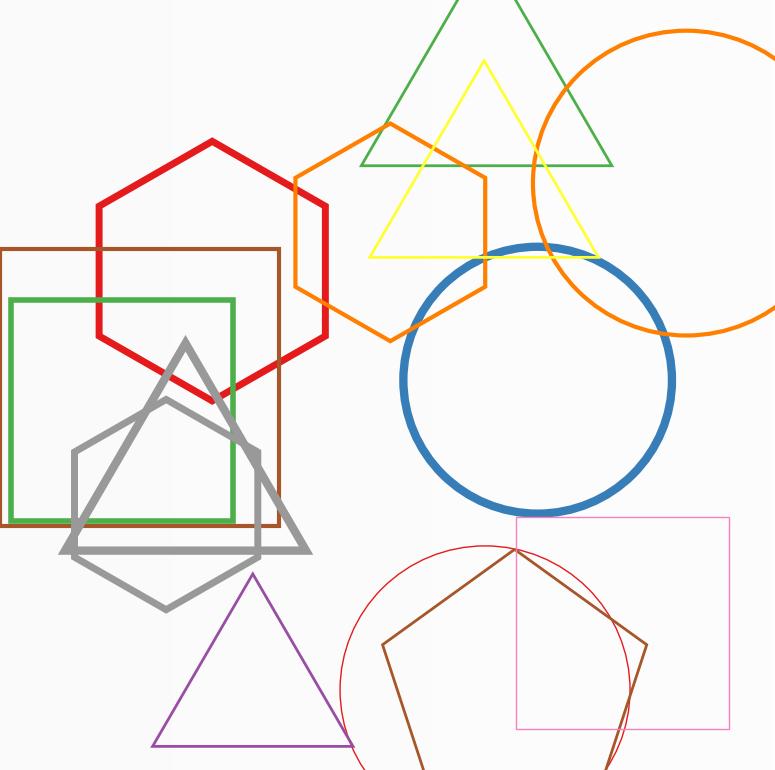[{"shape": "circle", "thickness": 0.5, "radius": 0.94, "center": [0.626, 0.104]}, {"shape": "hexagon", "thickness": 2.5, "radius": 0.84, "center": [0.274, 0.648]}, {"shape": "circle", "thickness": 3, "radius": 0.87, "center": [0.694, 0.506]}, {"shape": "triangle", "thickness": 1, "radius": 0.93, "center": [0.628, 0.878]}, {"shape": "square", "thickness": 2, "radius": 0.72, "center": [0.157, 0.467]}, {"shape": "triangle", "thickness": 1, "radius": 0.75, "center": [0.326, 0.105]}, {"shape": "circle", "thickness": 1.5, "radius": 0.99, "center": [0.886, 0.762]}, {"shape": "hexagon", "thickness": 1.5, "radius": 0.71, "center": [0.504, 0.698]}, {"shape": "triangle", "thickness": 1, "radius": 0.85, "center": [0.625, 0.751]}, {"shape": "pentagon", "thickness": 1, "radius": 0.9, "center": [0.664, 0.107]}, {"shape": "square", "thickness": 1.5, "radius": 0.9, "center": [0.18, 0.496]}, {"shape": "square", "thickness": 0.5, "radius": 0.69, "center": [0.803, 0.191]}, {"shape": "triangle", "thickness": 3, "radius": 0.9, "center": [0.239, 0.375]}, {"shape": "hexagon", "thickness": 2.5, "radius": 0.68, "center": [0.214, 0.345]}]